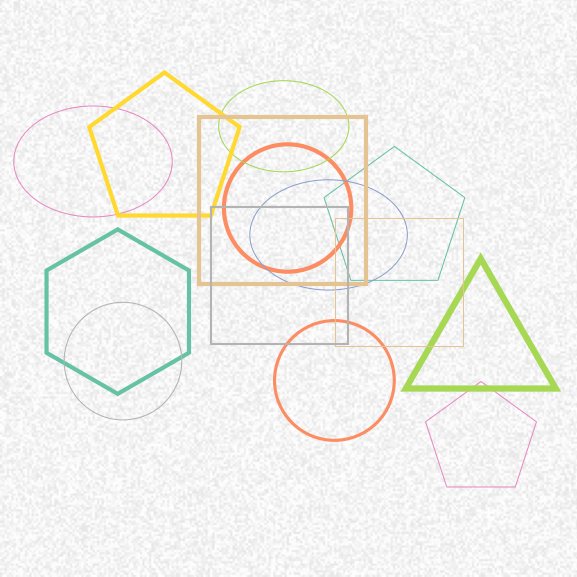[{"shape": "pentagon", "thickness": 0.5, "radius": 0.64, "center": [0.683, 0.617]}, {"shape": "hexagon", "thickness": 2, "radius": 0.71, "center": [0.204, 0.46]}, {"shape": "circle", "thickness": 2, "radius": 0.55, "center": [0.498, 0.639]}, {"shape": "circle", "thickness": 1.5, "radius": 0.52, "center": [0.579, 0.34]}, {"shape": "oval", "thickness": 0.5, "radius": 0.68, "center": [0.569, 0.592]}, {"shape": "pentagon", "thickness": 0.5, "radius": 0.5, "center": [0.833, 0.238]}, {"shape": "oval", "thickness": 0.5, "radius": 0.69, "center": [0.161, 0.72]}, {"shape": "oval", "thickness": 0.5, "radius": 0.56, "center": [0.491, 0.781]}, {"shape": "triangle", "thickness": 3, "radius": 0.75, "center": [0.832, 0.401]}, {"shape": "pentagon", "thickness": 2, "radius": 0.68, "center": [0.285, 0.737]}, {"shape": "square", "thickness": 0.5, "radius": 0.55, "center": [0.691, 0.51]}, {"shape": "square", "thickness": 2, "radius": 0.72, "center": [0.488, 0.651]}, {"shape": "circle", "thickness": 0.5, "radius": 0.51, "center": [0.213, 0.374]}, {"shape": "square", "thickness": 1, "radius": 0.59, "center": [0.484, 0.522]}]